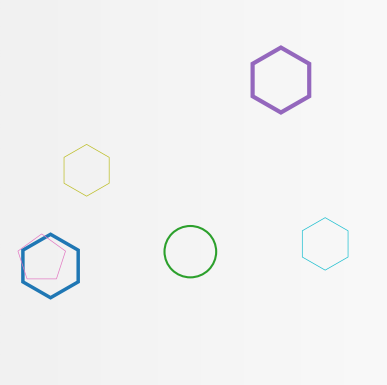[{"shape": "hexagon", "thickness": 2.5, "radius": 0.41, "center": [0.13, 0.309]}, {"shape": "circle", "thickness": 1.5, "radius": 0.33, "center": [0.491, 0.346]}, {"shape": "hexagon", "thickness": 3, "radius": 0.42, "center": [0.725, 0.792]}, {"shape": "pentagon", "thickness": 0.5, "radius": 0.32, "center": [0.108, 0.328]}, {"shape": "hexagon", "thickness": 0.5, "radius": 0.34, "center": [0.224, 0.558]}, {"shape": "hexagon", "thickness": 0.5, "radius": 0.34, "center": [0.839, 0.366]}]